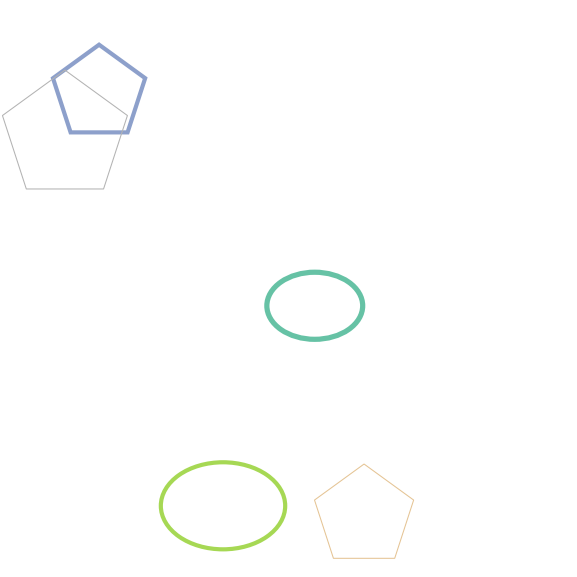[{"shape": "oval", "thickness": 2.5, "radius": 0.41, "center": [0.545, 0.47]}, {"shape": "pentagon", "thickness": 2, "radius": 0.42, "center": [0.172, 0.838]}, {"shape": "oval", "thickness": 2, "radius": 0.54, "center": [0.386, 0.123]}, {"shape": "pentagon", "thickness": 0.5, "radius": 0.45, "center": [0.63, 0.105]}, {"shape": "pentagon", "thickness": 0.5, "radius": 0.57, "center": [0.112, 0.764]}]